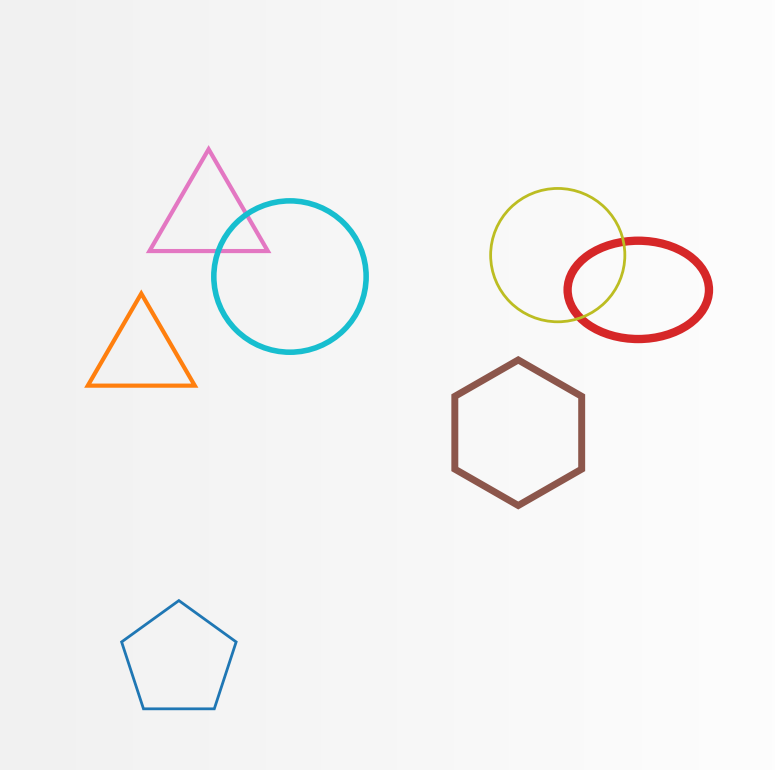[{"shape": "pentagon", "thickness": 1, "radius": 0.39, "center": [0.231, 0.142]}, {"shape": "triangle", "thickness": 1.5, "radius": 0.4, "center": [0.182, 0.539]}, {"shape": "oval", "thickness": 3, "radius": 0.46, "center": [0.824, 0.624]}, {"shape": "hexagon", "thickness": 2.5, "radius": 0.47, "center": [0.669, 0.438]}, {"shape": "triangle", "thickness": 1.5, "radius": 0.44, "center": [0.269, 0.718]}, {"shape": "circle", "thickness": 1, "radius": 0.43, "center": [0.72, 0.669]}, {"shape": "circle", "thickness": 2, "radius": 0.49, "center": [0.374, 0.641]}]